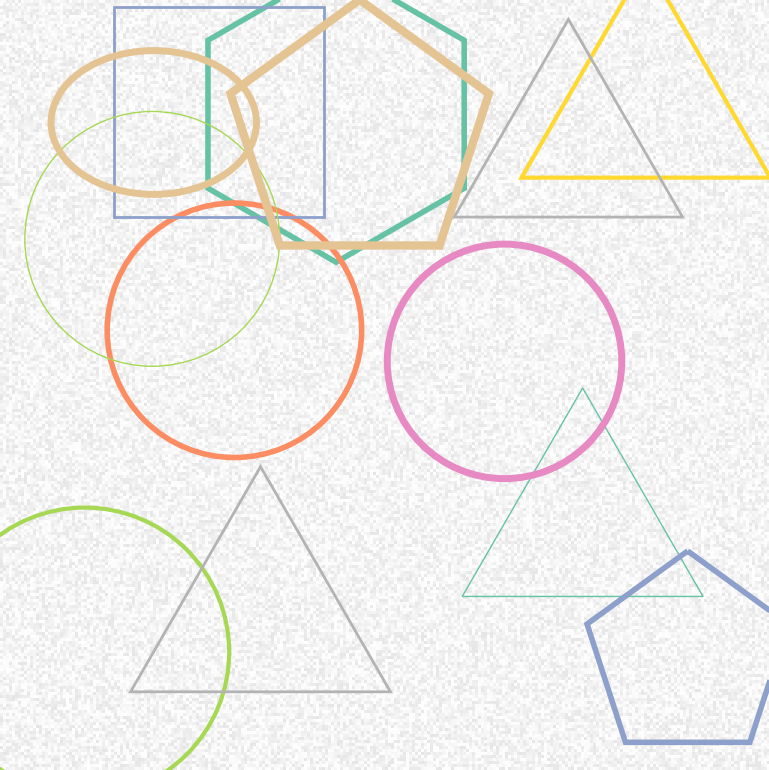[{"shape": "hexagon", "thickness": 2, "radius": 0.96, "center": [0.436, 0.852]}, {"shape": "triangle", "thickness": 0.5, "radius": 0.9, "center": [0.757, 0.316]}, {"shape": "circle", "thickness": 2, "radius": 0.83, "center": [0.304, 0.571]}, {"shape": "pentagon", "thickness": 2, "radius": 0.69, "center": [0.893, 0.147]}, {"shape": "square", "thickness": 1, "radius": 0.68, "center": [0.284, 0.855]}, {"shape": "circle", "thickness": 2.5, "radius": 0.76, "center": [0.655, 0.531]}, {"shape": "circle", "thickness": 0.5, "radius": 0.83, "center": [0.198, 0.69]}, {"shape": "circle", "thickness": 1.5, "radius": 0.94, "center": [0.11, 0.153]}, {"shape": "triangle", "thickness": 1.5, "radius": 0.93, "center": [0.839, 0.863]}, {"shape": "pentagon", "thickness": 3, "radius": 0.88, "center": [0.467, 0.824]}, {"shape": "oval", "thickness": 2.5, "radius": 0.67, "center": [0.2, 0.841]}, {"shape": "triangle", "thickness": 1, "radius": 0.86, "center": [0.738, 0.804]}, {"shape": "triangle", "thickness": 1, "radius": 0.97, "center": [0.338, 0.199]}]